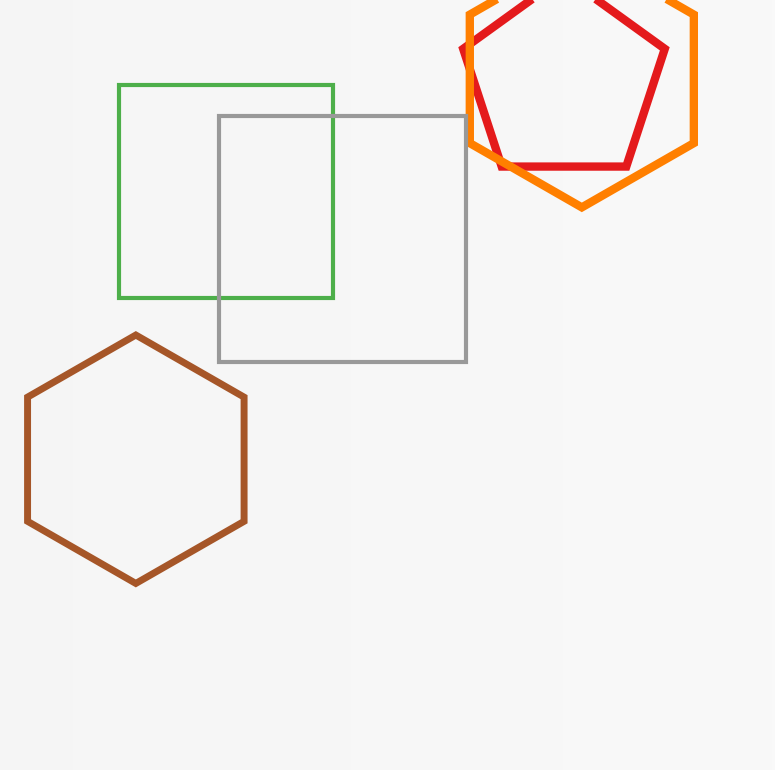[{"shape": "pentagon", "thickness": 3, "radius": 0.68, "center": [0.728, 0.894]}, {"shape": "square", "thickness": 1.5, "radius": 0.69, "center": [0.292, 0.751]}, {"shape": "hexagon", "thickness": 3, "radius": 0.83, "center": [0.751, 0.898]}, {"shape": "hexagon", "thickness": 2.5, "radius": 0.81, "center": [0.175, 0.404]}, {"shape": "square", "thickness": 1.5, "radius": 0.8, "center": [0.442, 0.689]}]